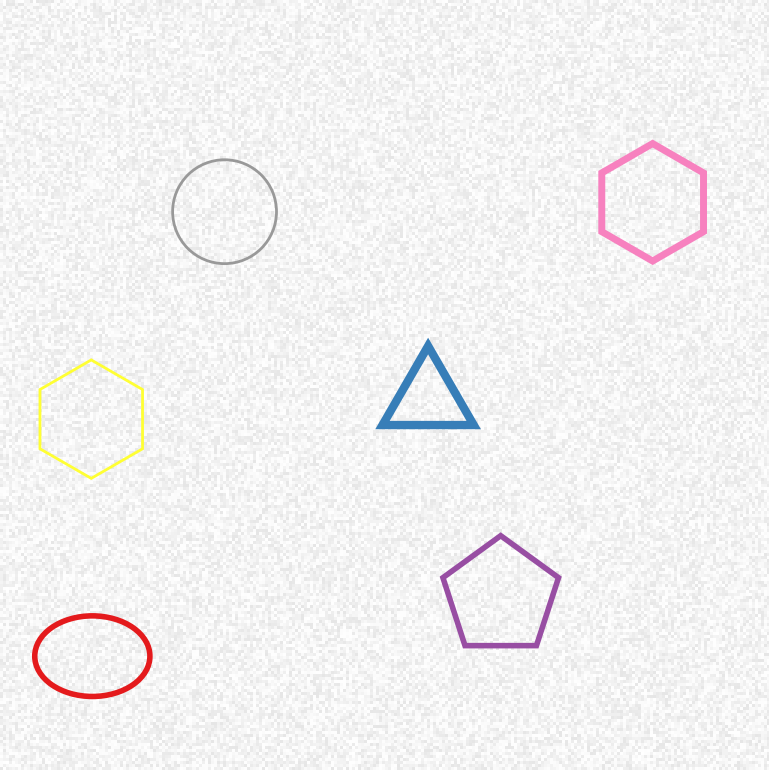[{"shape": "oval", "thickness": 2, "radius": 0.37, "center": [0.12, 0.148]}, {"shape": "triangle", "thickness": 3, "radius": 0.34, "center": [0.556, 0.482]}, {"shape": "pentagon", "thickness": 2, "radius": 0.39, "center": [0.65, 0.225]}, {"shape": "hexagon", "thickness": 1, "radius": 0.38, "center": [0.119, 0.456]}, {"shape": "hexagon", "thickness": 2.5, "radius": 0.38, "center": [0.848, 0.737]}, {"shape": "circle", "thickness": 1, "radius": 0.34, "center": [0.292, 0.725]}]